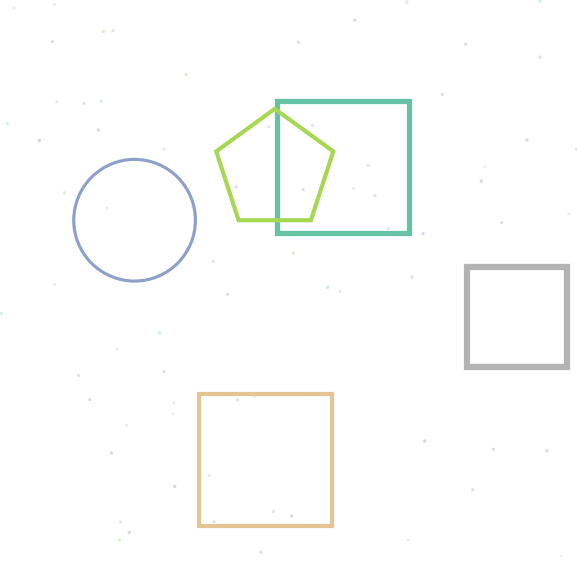[{"shape": "square", "thickness": 2.5, "radius": 0.57, "center": [0.594, 0.709]}, {"shape": "circle", "thickness": 1.5, "radius": 0.53, "center": [0.233, 0.618]}, {"shape": "pentagon", "thickness": 2, "radius": 0.53, "center": [0.476, 0.704]}, {"shape": "square", "thickness": 2, "radius": 0.57, "center": [0.46, 0.202]}, {"shape": "square", "thickness": 3, "radius": 0.43, "center": [0.895, 0.45]}]